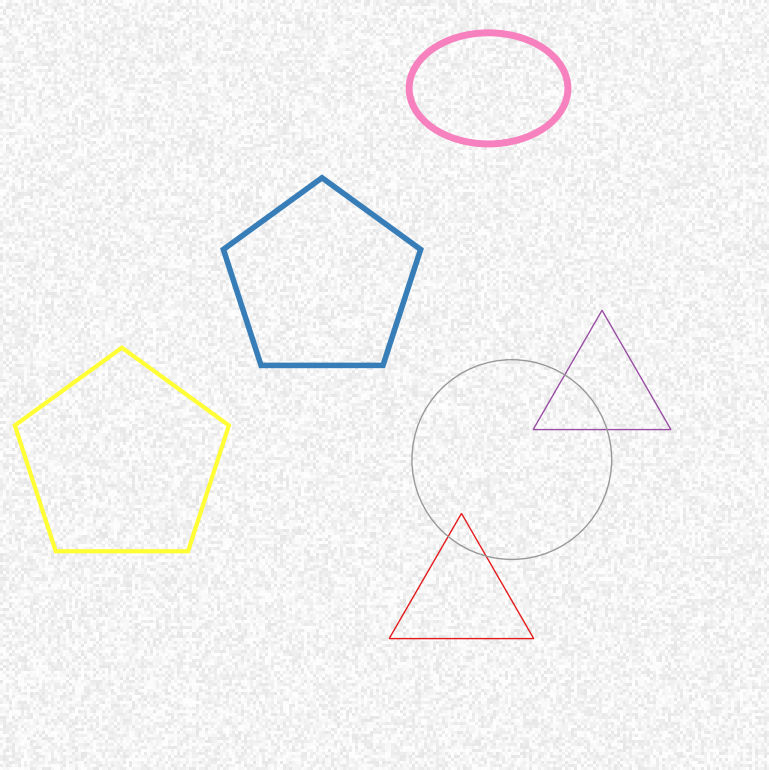[{"shape": "triangle", "thickness": 0.5, "radius": 0.54, "center": [0.599, 0.225]}, {"shape": "pentagon", "thickness": 2, "radius": 0.67, "center": [0.418, 0.634]}, {"shape": "triangle", "thickness": 0.5, "radius": 0.52, "center": [0.782, 0.494]}, {"shape": "pentagon", "thickness": 1.5, "radius": 0.73, "center": [0.158, 0.402]}, {"shape": "oval", "thickness": 2.5, "radius": 0.52, "center": [0.634, 0.885]}, {"shape": "circle", "thickness": 0.5, "radius": 0.65, "center": [0.665, 0.403]}]